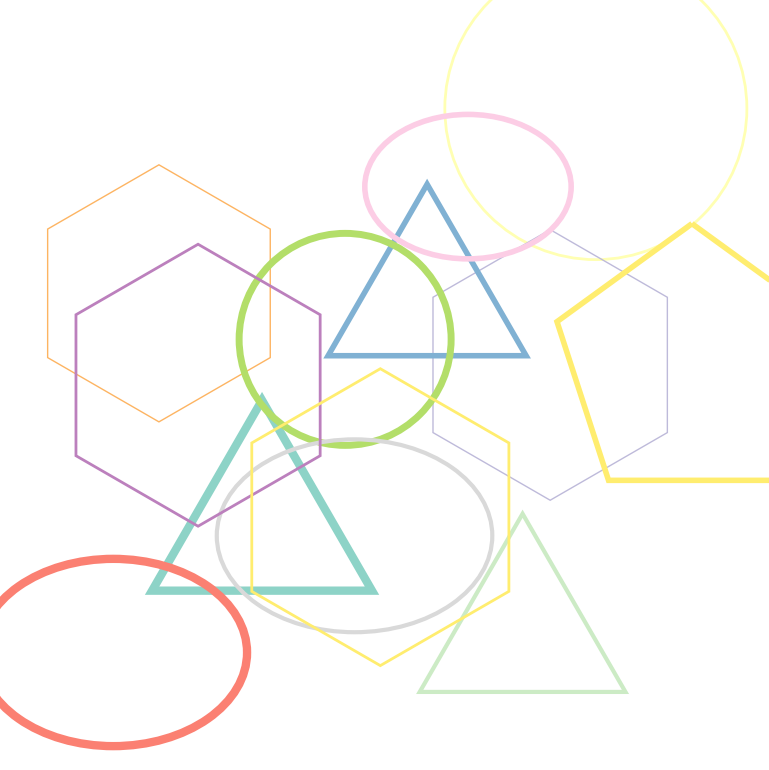[{"shape": "triangle", "thickness": 3, "radius": 0.82, "center": [0.34, 0.315]}, {"shape": "circle", "thickness": 1, "radius": 0.98, "center": [0.774, 0.859]}, {"shape": "hexagon", "thickness": 0.5, "radius": 0.88, "center": [0.715, 0.526]}, {"shape": "oval", "thickness": 3, "radius": 0.87, "center": [0.147, 0.153]}, {"shape": "triangle", "thickness": 2, "radius": 0.74, "center": [0.555, 0.612]}, {"shape": "hexagon", "thickness": 0.5, "radius": 0.83, "center": [0.206, 0.619]}, {"shape": "circle", "thickness": 2.5, "radius": 0.69, "center": [0.448, 0.559]}, {"shape": "oval", "thickness": 2, "radius": 0.67, "center": [0.608, 0.758]}, {"shape": "oval", "thickness": 1.5, "radius": 0.89, "center": [0.46, 0.304]}, {"shape": "hexagon", "thickness": 1, "radius": 0.92, "center": [0.257, 0.5]}, {"shape": "triangle", "thickness": 1.5, "radius": 0.77, "center": [0.679, 0.179]}, {"shape": "hexagon", "thickness": 1, "radius": 0.96, "center": [0.494, 0.328]}, {"shape": "pentagon", "thickness": 2, "radius": 0.92, "center": [0.899, 0.525]}]